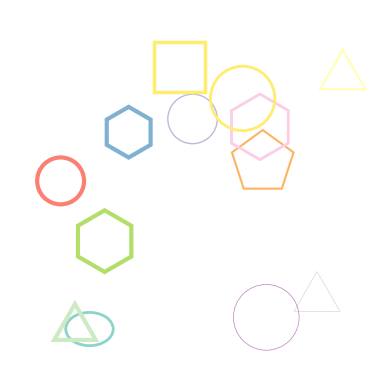[{"shape": "oval", "thickness": 2, "radius": 0.31, "center": [0.232, 0.145]}, {"shape": "triangle", "thickness": 1.5, "radius": 0.34, "center": [0.89, 0.802]}, {"shape": "circle", "thickness": 1, "radius": 0.32, "center": [0.5, 0.691]}, {"shape": "circle", "thickness": 3, "radius": 0.3, "center": [0.157, 0.53]}, {"shape": "hexagon", "thickness": 3, "radius": 0.33, "center": [0.334, 0.657]}, {"shape": "pentagon", "thickness": 1.5, "radius": 0.42, "center": [0.682, 0.578]}, {"shape": "hexagon", "thickness": 3, "radius": 0.4, "center": [0.272, 0.374]}, {"shape": "hexagon", "thickness": 2, "radius": 0.43, "center": [0.675, 0.671]}, {"shape": "triangle", "thickness": 0.5, "radius": 0.35, "center": [0.823, 0.226]}, {"shape": "circle", "thickness": 0.5, "radius": 0.43, "center": [0.692, 0.176]}, {"shape": "triangle", "thickness": 3, "radius": 0.31, "center": [0.195, 0.148]}, {"shape": "square", "thickness": 2.5, "radius": 0.33, "center": [0.466, 0.826]}, {"shape": "circle", "thickness": 2, "radius": 0.42, "center": [0.63, 0.744]}]